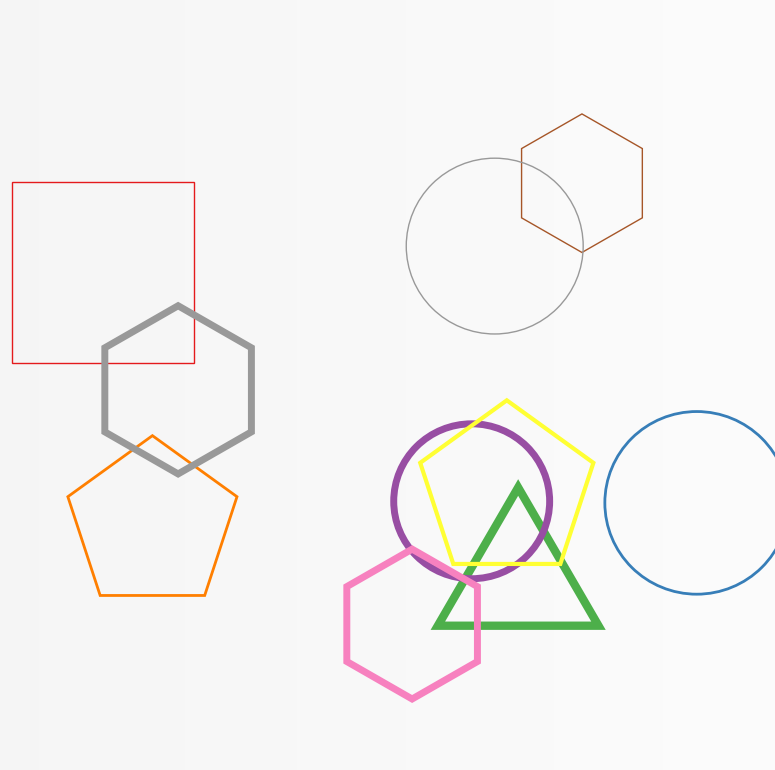[{"shape": "square", "thickness": 0.5, "radius": 0.59, "center": [0.133, 0.646]}, {"shape": "circle", "thickness": 1, "radius": 0.59, "center": [0.899, 0.347]}, {"shape": "triangle", "thickness": 3, "radius": 0.6, "center": [0.669, 0.247]}, {"shape": "circle", "thickness": 2.5, "radius": 0.5, "center": [0.609, 0.349]}, {"shape": "pentagon", "thickness": 1, "radius": 0.57, "center": [0.197, 0.319]}, {"shape": "pentagon", "thickness": 1.5, "radius": 0.59, "center": [0.654, 0.363]}, {"shape": "hexagon", "thickness": 0.5, "radius": 0.45, "center": [0.751, 0.762]}, {"shape": "hexagon", "thickness": 2.5, "radius": 0.49, "center": [0.532, 0.19]}, {"shape": "circle", "thickness": 0.5, "radius": 0.57, "center": [0.638, 0.68]}, {"shape": "hexagon", "thickness": 2.5, "radius": 0.55, "center": [0.23, 0.494]}]